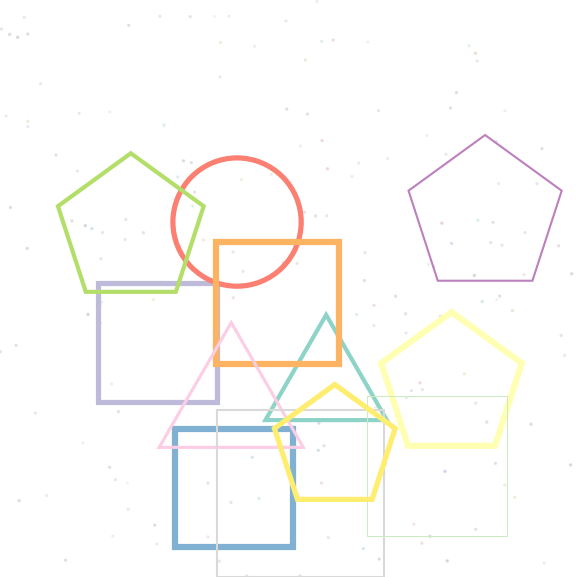[{"shape": "triangle", "thickness": 2, "radius": 0.61, "center": [0.565, 0.332]}, {"shape": "pentagon", "thickness": 3, "radius": 0.64, "center": [0.782, 0.331]}, {"shape": "square", "thickness": 2.5, "radius": 0.52, "center": [0.272, 0.405]}, {"shape": "circle", "thickness": 2.5, "radius": 0.56, "center": [0.41, 0.615]}, {"shape": "square", "thickness": 3, "radius": 0.51, "center": [0.406, 0.155]}, {"shape": "square", "thickness": 3, "radius": 0.53, "center": [0.48, 0.475]}, {"shape": "pentagon", "thickness": 2, "radius": 0.66, "center": [0.227, 0.601]}, {"shape": "triangle", "thickness": 1.5, "radius": 0.72, "center": [0.4, 0.297]}, {"shape": "square", "thickness": 1, "radius": 0.73, "center": [0.521, 0.145]}, {"shape": "pentagon", "thickness": 1, "radius": 0.7, "center": [0.84, 0.626]}, {"shape": "square", "thickness": 0.5, "radius": 0.61, "center": [0.757, 0.192]}, {"shape": "pentagon", "thickness": 2.5, "radius": 0.55, "center": [0.58, 0.223]}]